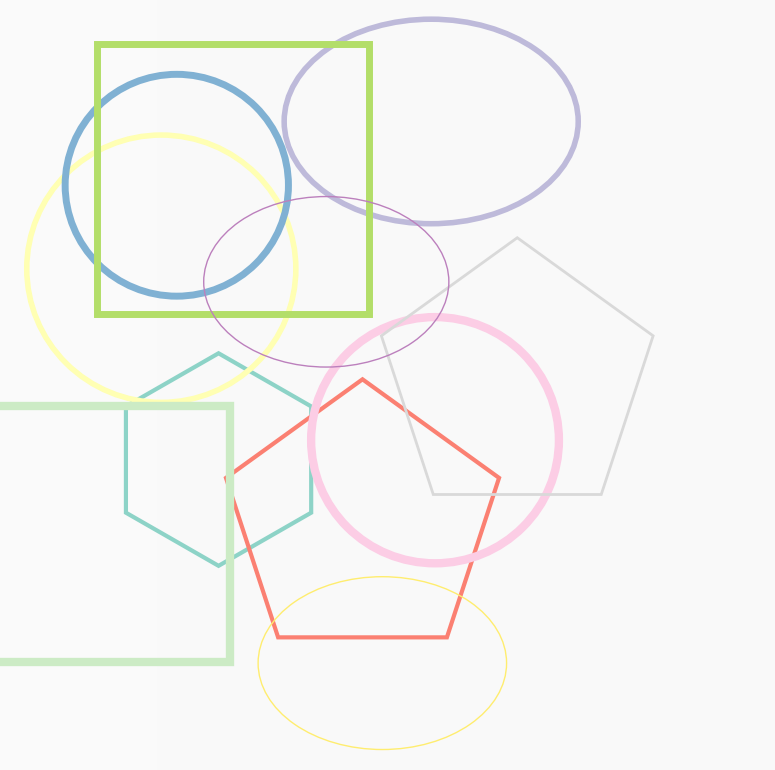[{"shape": "hexagon", "thickness": 1.5, "radius": 0.69, "center": [0.282, 0.403]}, {"shape": "circle", "thickness": 2, "radius": 0.87, "center": [0.208, 0.651]}, {"shape": "oval", "thickness": 2, "radius": 0.95, "center": [0.556, 0.842]}, {"shape": "pentagon", "thickness": 1.5, "radius": 0.93, "center": [0.468, 0.322]}, {"shape": "circle", "thickness": 2.5, "radius": 0.72, "center": [0.228, 0.759]}, {"shape": "square", "thickness": 2.5, "radius": 0.88, "center": [0.3, 0.768]}, {"shape": "circle", "thickness": 3, "radius": 0.8, "center": [0.561, 0.428]}, {"shape": "pentagon", "thickness": 1, "radius": 0.92, "center": [0.667, 0.507]}, {"shape": "oval", "thickness": 0.5, "radius": 0.79, "center": [0.421, 0.634]}, {"shape": "square", "thickness": 3, "radius": 0.83, "center": [0.131, 0.307]}, {"shape": "oval", "thickness": 0.5, "radius": 0.8, "center": [0.493, 0.139]}]